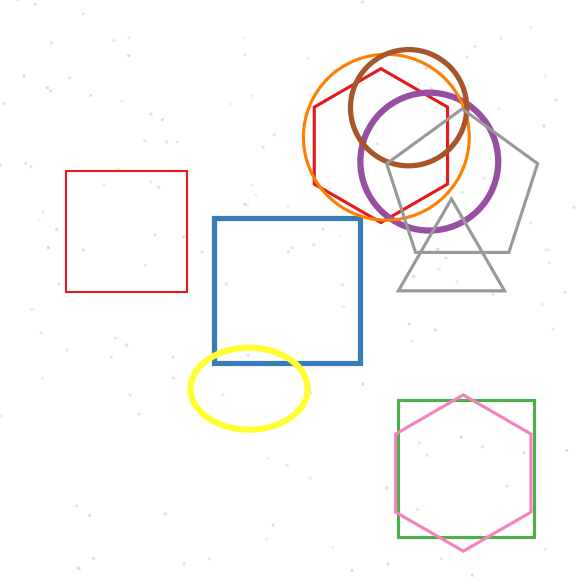[{"shape": "hexagon", "thickness": 1.5, "radius": 0.67, "center": [0.66, 0.747]}, {"shape": "square", "thickness": 1, "radius": 0.53, "center": [0.219, 0.598]}, {"shape": "square", "thickness": 2.5, "radius": 0.63, "center": [0.497, 0.497]}, {"shape": "square", "thickness": 1.5, "radius": 0.59, "center": [0.807, 0.188]}, {"shape": "circle", "thickness": 3, "radius": 0.6, "center": [0.743, 0.719]}, {"shape": "circle", "thickness": 1.5, "radius": 0.72, "center": [0.669, 0.762]}, {"shape": "oval", "thickness": 3, "radius": 0.51, "center": [0.431, 0.326]}, {"shape": "circle", "thickness": 2.5, "radius": 0.5, "center": [0.708, 0.813]}, {"shape": "hexagon", "thickness": 1.5, "radius": 0.68, "center": [0.802, 0.18]}, {"shape": "triangle", "thickness": 1.5, "radius": 0.53, "center": [0.782, 0.549]}, {"shape": "pentagon", "thickness": 1.5, "radius": 0.69, "center": [0.8, 0.673]}]